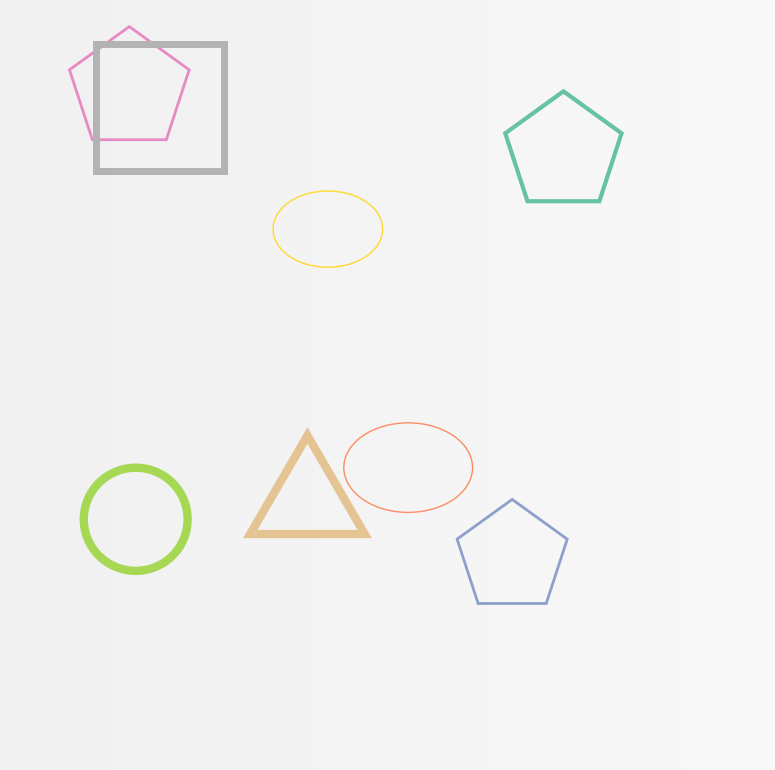[{"shape": "pentagon", "thickness": 1.5, "radius": 0.39, "center": [0.727, 0.802]}, {"shape": "oval", "thickness": 0.5, "radius": 0.42, "center": [0.527, 0.393]}, {"shape": "pentagon", "thickness": 1, "radius": 0.37, "center": [0.661, 0.277]}, {"shape": "pentagon", "thickness": 1, "radius": 0.41, "center": [0.167, 0.884]}, {"shape": "circle", "thickness": 3, "radius": 0.33, "center": [0.175, 0.326]}, {"shape": "oval", "thickness": 0.5, "radius": 0.35, "center": [0.423, 0.702]}, {"shape": "triangle", "thickness": 3, "radius": 0.43, "center": [0.397, 0.349]}, {"shape": "square", "thickness": 2.5, "radius": 0.41, "center": [0.207, 0.86]}]